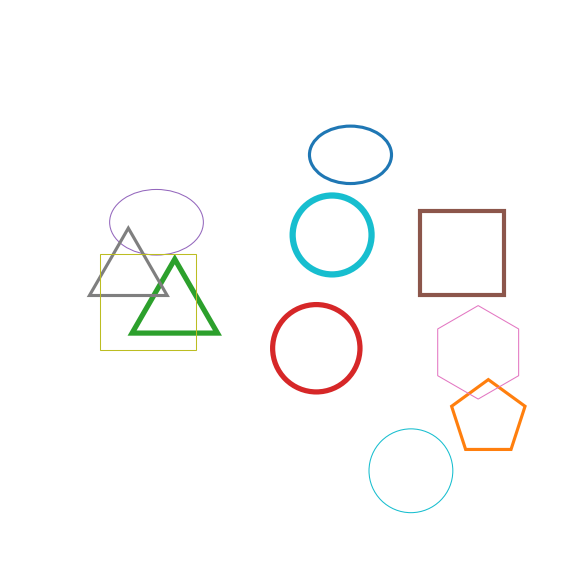[{"shape": "oval", "thickness": 1.5, "radius": 0.36, "center": [0.607, 0.731]}, {"shape": "pentagon", "thickness": 1.5, "radius": 0.33, "center": [0.846, 0.275]}, {"shape": "triangle", "thickness": 2.5, "radius": 0.43, "center": [0.303, 0.465]}, {"shape": "circle", "thickness": 2.5, "radius": 0.38, "center": [0.548, 0.396]}, {"shape": "oval", "thickness": 0.5, "radius": 0.41, "center": [0.271, 0.614]}, {"shape": "square", "thickness": 2, "radius": 0.36, "center": [0.799, 0.562]}, {"shape": "hexagon", "thickness": 0.5, "radius": 0.4, "center": [0.828, 0.389]}, {"shape": "triangle", "thickness": 1.5, "radius": 0.39, "center": [0.222, 0.526]}, {"shape": "square", "thickness": 0.5, "radius": 0.42, "center": [0.257, 0.477]}, {"shape": "circle", "thickness": 0.5, "radius": 0.36, "center": [0.712, 0.184]}, {"shape": "circle", "thickness": 3, "radius": 0.34, "center": [0.575, 0.592]}]